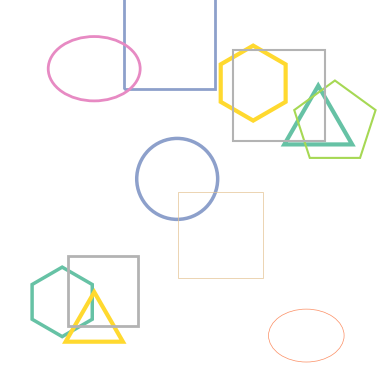[{"shape": "triangle", "thickness": 3, "radius": 0.51, "center": [0.827, 0.676]}, {"shape": "hexagon", "thickness": 2.5, "radius": 0.45, "center": [0.162, 0.216]}, {"shape": "oval", "thickness": 0.5, "radius": 0.49, "center": [0.796, 0.128]}, {"shape": "circle", "thickness": 2.5, "radius": 0.53, "center": [0.46, 0.535]}, {"shape": "square", "thickness": 2, "radius": 0.59, "center": [0.44, 0.887]}, {"shape": "oval", "thickness": 2, "radius": 0.6, "center": [0.245, 0.822]}, {"shape": "pentagon", "thickness": 1.5, "radius": 0.56, "center": [0.87, 0.68]}, {"shape": "hexagon", "thickness": 3, "radius": 0.49, "center": [0.658, 0.784]}, {"shape": "triangle", "thickness": 3, "radius": 0.43, "center": [0.245, 0.155]}, {"shape": "square", "thickness": 0.5, "radius": 0.56, "center": [0.573, 0.389]}, {"shape": "square", "thickness": 1.5, "radius": 0.6, "center": [0.724, 0.752]}, {"shape": "square", "thickness": 2, "radius": 0.46, "center": [0.268, 0.243]}]